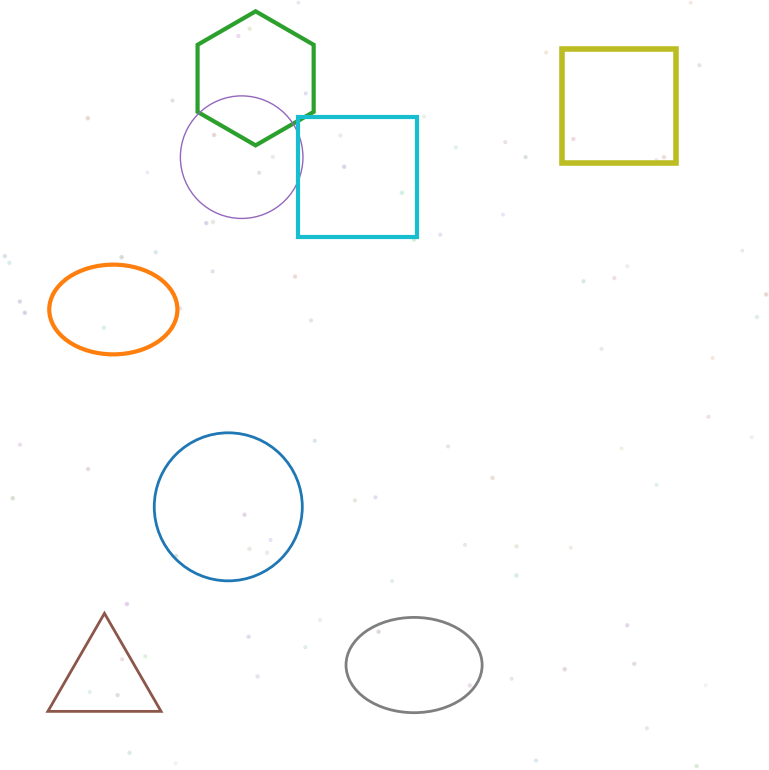[{"shape": "circle", "thickness": 1, "radius": 0.48, "center": [0.296, 0.342]}, {"shape": "oval", "thickness": 1.5, "radius": 0.42, "center": [0.147, 0.598]}, {"shape": "hexagon", "thickness": 1.5, "radius": 0.44, "center": [0.332, 0.898]}, {"shape": "circle", "thickness": 0.5, "radius": 0.4, "center": [0.314, 0.796]}, {"shape": "triangle", "thickness": 1, "radius": 0.42, "center": [0.136, 0.119]}, {"shape": "oval", "thickness": 1, "radius": 0.44, "center": [0.538, 0.136]}, {"shape": "square", "thickness": 2, "radius": 0.37, "center": [0.804, 0.862]}, {"shape": "square", "thickness": 1.5, "radius": 0.39, "center": [0.464, 0.77]}]